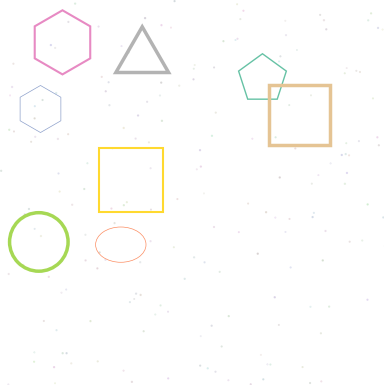[{"shape": "pentagon", "thickness": 1, "radius": 0.33, "center": [0.682, 0.795]}, {"shape": "oval", "thickness": 0.5, "radius": 0.33, "center": [0.314, 0.365]}, {"shape": "hexagon", "thickness": 0.5, "radius": 0.31, "center": [0.105, 0.717]}, {"shape": "hexagon", "thickness": 1.5, "radius": 0.42, "center": [0.162, 0.89]}, {"shape": "circle", "thickness": 2.5, "radius": 0.38, "center": [0.101, 0.372]}, {"shape": "square", "thickness": 1.5, "radius": 0.41, "center": [0.34, 0.532]}, {"shape": "square", "thickness": 2.5, "radius": 0.39, "center": [0.777, 0.701]}, {"shape": "triangle", "thickness": 2.5, "radius": 0.4, "center": [0.369, 0.851]}]